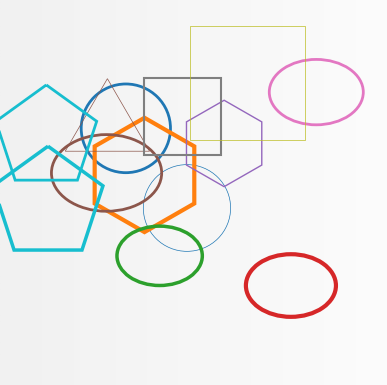[{"shape": "circle", "thickness": 0.5, "radius": 0.56, "center": [0.482, 0.46]}, {"shape": "circle", "thickness": 2, "radius": 0.58, "center": [0.325, 0.667]}, {"shape": "hexagon", "thickness": 3, "radius": 0.74, "center": [0.373, 0.546]}, {"shape": "oval", "thickness": 2.5, "radius": 0.55, "center": [0.412, 0.336]}, {"shape": "oval", "thickness": 3, "radius": 0.58, "center": [0.751, 0.258]}, {"shape": "hexagon", "thickness": 1, "radius": 0.56, "center": [0.578, 0.627]}, {"shape": "triangle", "thickness": 0.5, "radius": 0.63, "center": [0.277, 0.67]}, {"shape": "oval", "thickness": 2, "radius": 0.71, "center": [0.275, 0.551]}, {"shape": "oval", "thickness": 2, "radius": 0.61, "center": [0.816, 0.761]}, {"shape": "square", "thickness": 1.5, "radius": 0.5, "center": [0.471, 0.696]}, {"shape": "square", "thickness": 0.5, "radius": 0.74, "center": [0.639, 0.785]}, {"shape": "pentagon", "thickness": 2.5, "radius": 0.75, "center": [0.124, 0.471]}, {"shape": "pentagon", "thickness": 2, "radius": 0.68, "center": [0.119, 0.643]}]